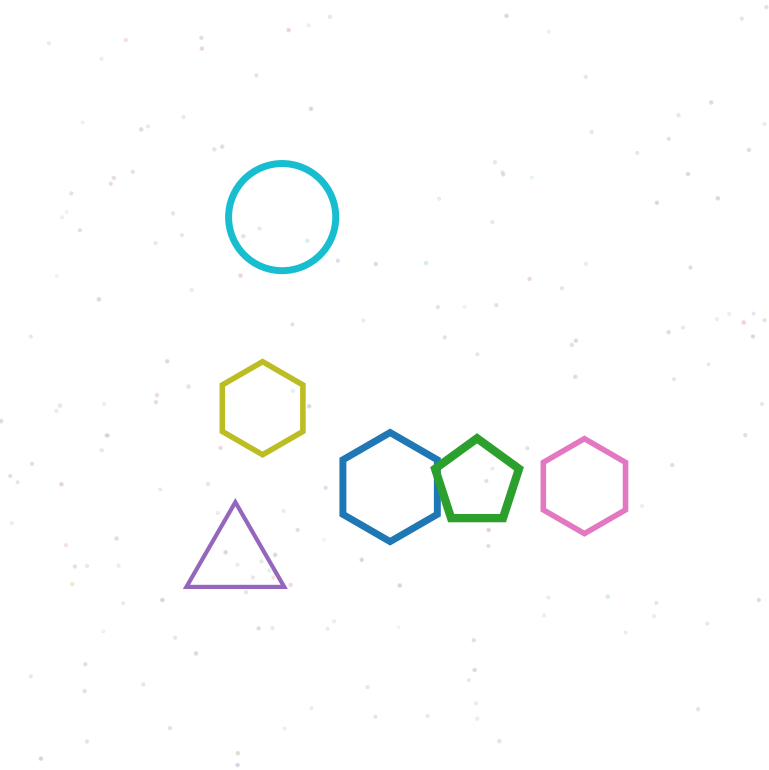[{"shape": "hexagon", "thickness": 2.5, "radius": 0.35, "center": [0.507, 0.367]}, {"shape": "pentagon", "thickness": 3, "radius": 0.29, "center": [0.62, 0.373]}, {"shape": "triangle", "thickness": 1.5, "radius": 0.37, "center": [0.306, 0.274]}, {"shape": "hexagon", "thickness": 2, "radius": 0.31, "center": [0.759, 0.369]}, {"shape": "hexagon", "thickness": 2, "radius": 0.3, "center": [0.341, 0.47]}, {"shape": "circle", "thickness": 2.5, "radius": 0.35, "center": [0.366, 0.718]}]